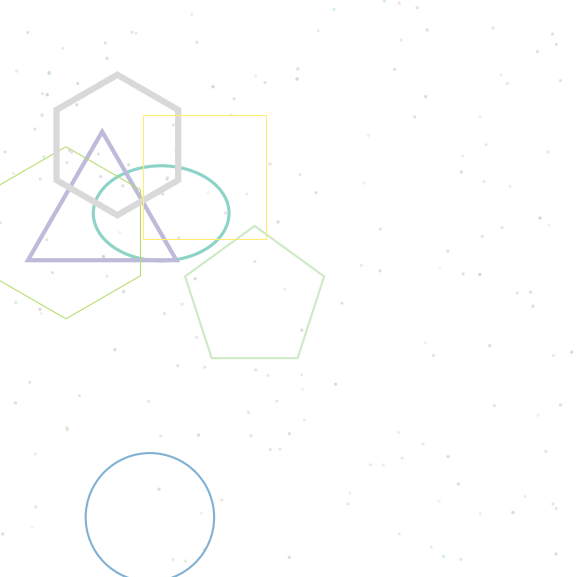[{"shape": "oval", "thickness": 1.5, "radius": 0.59, "center": [0.279, 0.63]}, {"shape": "triangle", "thickness": 2, "radius": 0.74, "center": [0.177, 0.623]}, {"shape": "circle", "thickness": 1, "radius": 0.56, "center": [0.26, 0.103]}, {"shape": "hexagon", "thickness": 0.5, "radius": 0.75, "center": [0.114, 0.596]}, {"shape": "hexagon", "thickness": 3, "radius": 0.61, "center": [0.203, 0.748]}, {"shape": "pentagon", "thickness": 1, "radius": 0.63, "center": [0.441, 0.481]}, {"shape": "square", "thickness": 0.5, "radius": 0.54, "center": [0.354, 0.693]}]